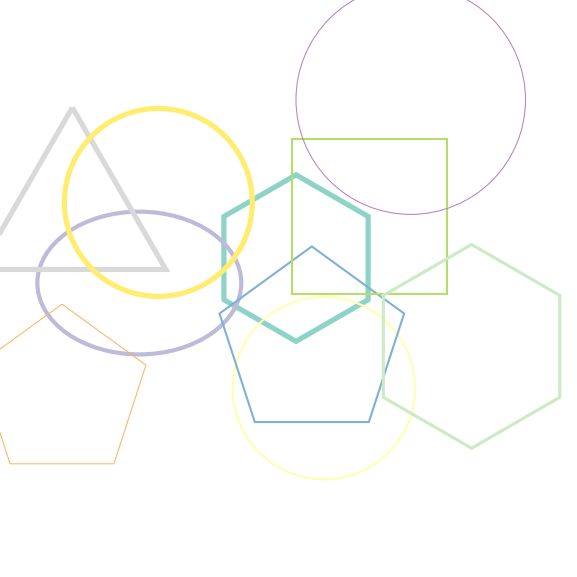[{"shape": "hexagon", "thickness": 2.5, "radius": 0.72, "center": [0.513, 0.552]}, {"shape": "circle", "thickness": 1, "radius": 0.79, "center": [0.561, 0.327]}, {"shape": "oval", "thickness": 2, "radius": 0.88, "center": [0.241, 0.509]}, {"shape": "pentagon", "thickness": 1, "radius": 0.84, "center": [0.54, 0.404]}, {"shape": "pentagon", "thickness": 0.5, "radius": 0.76, "center": [0.107, 0.32]}, {"shape": "square", "thickness": 1, "radius": 0.67, "center": [0.64, 0.624]}, {"shape": "triangle", "thickness": 2.5, "radius": 0.93, "center": [0.125, 0.626]}, {"shape": "circle", "thickness": 0.5, "radius": 0.99, "center": [0.711, 0.827]}, {"shape": "hexagon", "thickness": 1.5, "radius": 0.88, "center": [0.817, 0.399]}, {"shape": "circle", "thickness": 2.5, "radius": 0.81, "center": [0.274, 0.649]}]